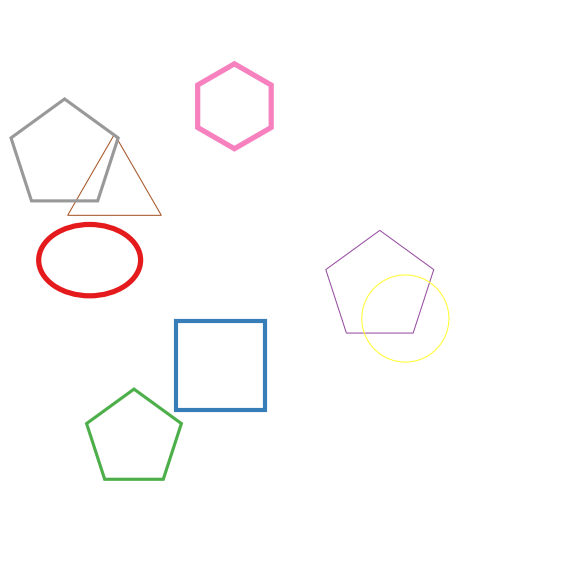[{"shape": "oval", "thickness": 2.5, "radius": 0.44, "center": [0.155, 0.549]}, {"shape": "square", "thickness": 2, "radius": 0.38, "center": [0.382, 0.366]}, {"shape": "pentagon", "thickness": 1.5, "radius": 0.43, "center": [0.232, 0.239]}, {"shape": "pentagon", "thickness": 0.5, "radius": 0.49, "center": [0.658, 0.502]}, {"shape": "circle", "thickness": 0.5, "radius": 0.38, "center": [0.702, 0.448]}, {"shape": "triangle", "thickness": 0.5, "radius": 0.47, "center": [0.198, 0.673]}, {"shape": "hexagon", "thickness": 2.5, "radius": 0.37, "center": [0.406, 0.815]}, {"shape": "pentagon", "thickness": 1.5, "radius": 0.49, "center": [0.112, 0.73]}]